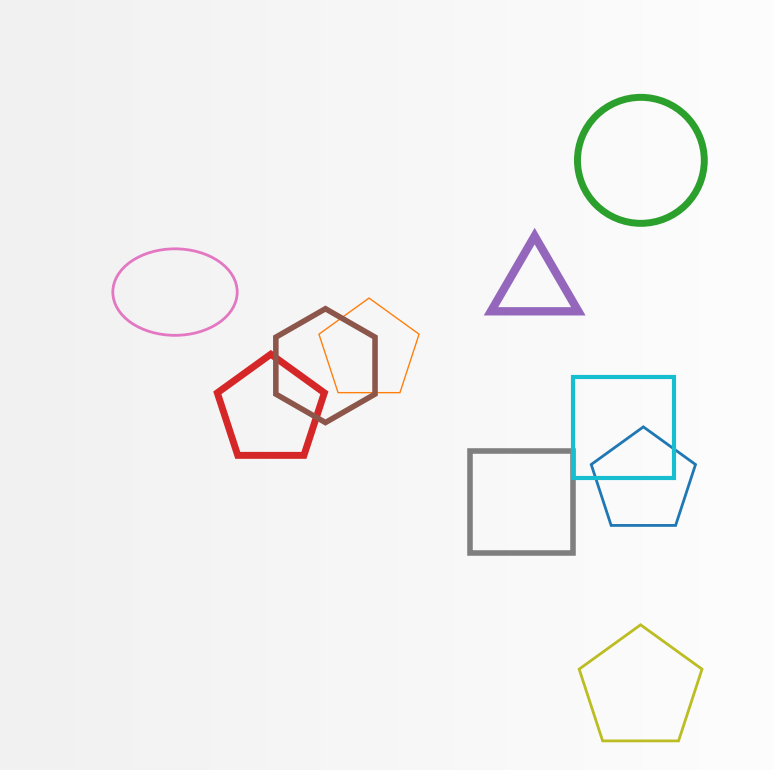[{"shape": "pentagon", "thickness": 1, "radius": 0.35, "center": [0.83, 0.375]}, {"shape": "pentagon", "thickness": 0.5, "radius": 0.34, "center": [0.476, 0.545]}, {"shape": "circle", "thickness": 2.5, "radius": 0.41, "center": [0.827, 0.792]}, {"shape": "pentagon", "thickness": 2.5, "radius": 0.36, "center": [0.349, 0.467]}, {"shape": "triangle", "thickness": 3, "radius": 0.33, "center": [0.69, 0.628]}, {"shape": "hexagon", "thickness": 2, "radius": 0.37, "center": [0.42, 0.525]}, {"shape": "oval", "thickness": 1, "radius": 0.4, "center": [0.226, 0.621]}, {"shape": "square", "thickness": 2, "radius": 0.33, "center": [0.672, 0.348]}, {"shape": "pentagon", "thickness": 1, "radius": 0.42, "center": [0.827, 0.105]}, {"shape": "square", "thickness": 1.5, "radius": 0.33, "center": [0.804, 0.445]}]